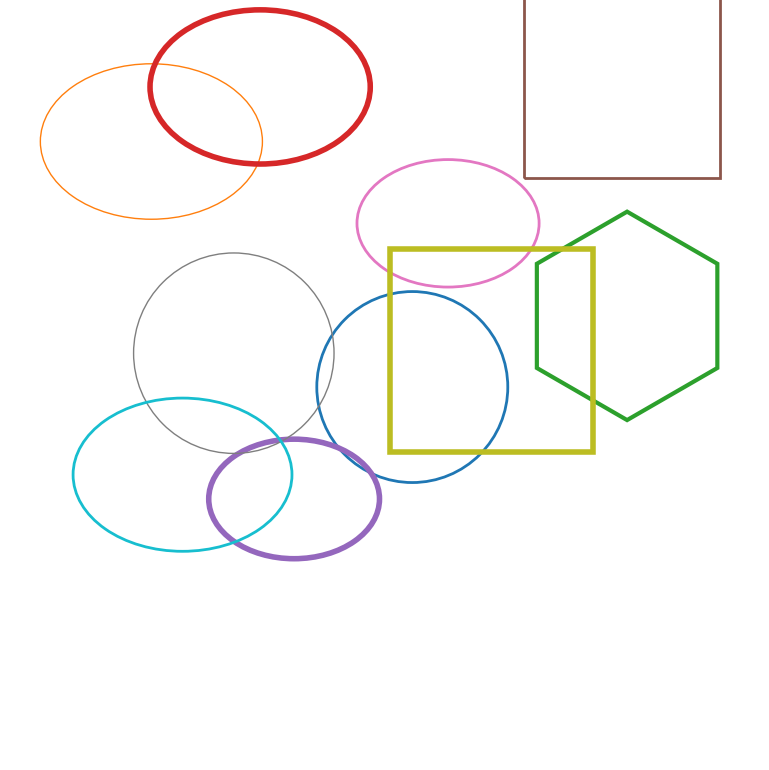[{"shape": "circle", "thickness": 1, "radius": 0.62, "center": [0.535, 0.497]}, {"shape": "oval", "thickness": 0.5, "radius": 0.72, "center": [0.197, 0.816]}, {"shape": "hexagon", "thickness": 1.5, "radius": 0.68, "center": [0.814, 0.59]}, {"shape": "oval", "thickness": 2, "radius": 0.72, "center": [0.338, 0.887]}, {"shape": "oval", "thickness": 2, "radius": 0.55, "center": [0.382, 0.352]}, {"shape": "square", "thickness": 1, "radius": 0.64, "center": [0.807, 0.896]}, {"shape": "oval", "thickness": 1, "radius": 0.59, "center": [0.582, 0.71]}, {"shape": "circle", "thickness": 0.5, "radius": 0.65, "center": [0.304, 0.541]}, {"shape": "square", "thickness": 2, "radius": 0.66, "center": [0.638, 0.545]}, {"shape": "oval", "thickness": 1, "radius": 0.71, "center": [0.237, 0.384]}]